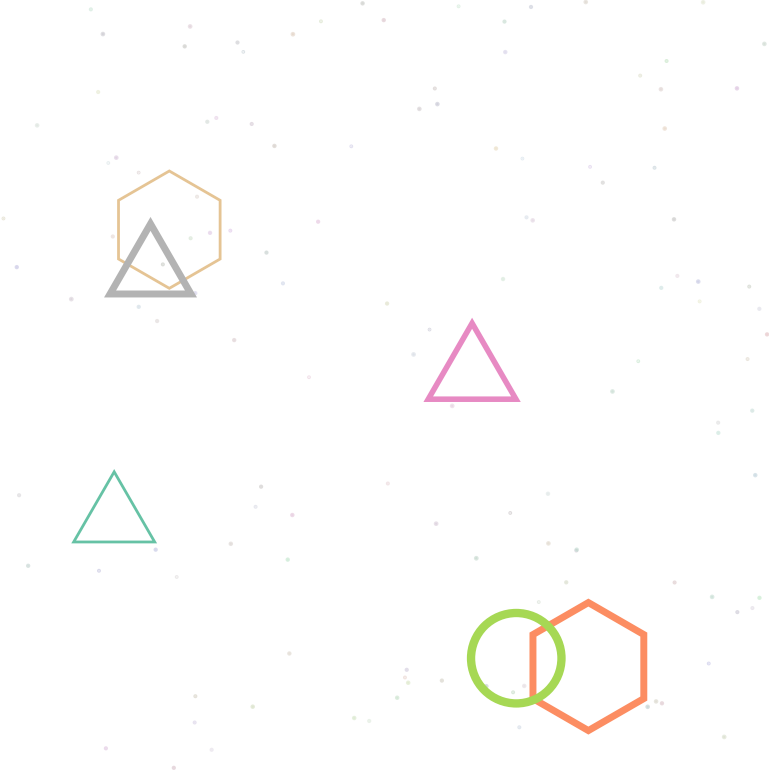[{"shape": "triangle", "thickness": 1, "radius": 0.3, "center": [0.148, 0.327]}, {"shape": "hexagon", "thickness": 2.5, "radius": 0.42, "center": [0.764, 0.134]}, {"shape": "triangle", "thickness": 2, "radius": 0.33, "center": [0.613, 0.514]}, {"shape": "circle", "thickness": 3, "radius": 0.29, "center": [0.67, 0.145]}, {"shape": "hexagon", "thickness": 1, "radius": 0.38, "center": [0.22, 0.702]}, {"shape": "triangle", "thickness": 2.5, "radius": 0.3, "center": [0.195, 0.649]}]